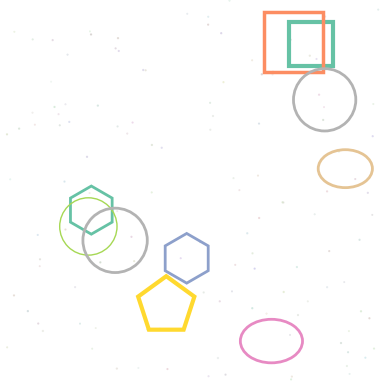[{"shape": "square", "thickness": 3, "radius": 0.29, "center": [0.808, 0.886]}, {"shape": "hexagon", "thickness": 2, "radius": 0.31, "center": [0.237, 0.454]}, {"shape": "square", "thickness": 2.5, "radius": 0.38, "center": [0.763, 0.891]}, {"shape": "hexagon", "thickness": 2, "radius": 0.32, "center": [0.485, 0.329]}, {"shape": "oval", "thickness": 2, "radius": 0.4, "center": [0.705, 0.114]}, {"shape": "circle", "thickness": 1, "radius": 0.37, "center": [0.229, 0.412]}, {"shape": "pentagon", "thickness": 3, "radius": 0.38, "center": [0.432, 0.206]}, {"shape": "oval", "thickness": 2, "radius": 0.35, "center": [0.897, 0.562]}, {"shape": "circle", "thickness": 2, "radius": 0.4, "center": [0.843, 0.741]}, {"shape": "circle", "thickness": 2, "radius": 0.42, "center": [0.299, 0.376]}]